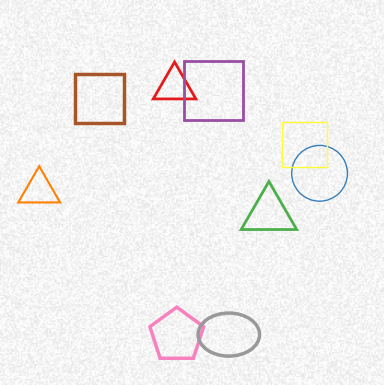[{"shape": "triangle", "thickness": 2, "radius": 0.32, "center": [0.453, 0.775]}, {"shape": "circle", "thickness": 1, "radius": 0.36, "center": [0.83, 0.55]}, {"shape": "triangle", "thickness": 2, "radius": 0.42, "center": [0.699, 0.445]}, {"shape": "square", "thickness": 2, "radius": 0.39, "center": [0.555, 0.764]}, {"shape": "triangle", "thickness": 1.5, "radius": 0.31, "center": [0.102, 0.506]}, {"shape": "square", "thickness": 1, "radius": 0.29, "center": [0.791, 0.625]}, {"shape": "square", "thickness": 2.5, "radius": 0.32, "center": [0.258, 0.743]}, {"shape": "pentagon", "thickness": 2.5, "radius": 0.37, "center": [0.459, 0.129]}, {"shape": "oval", "thickness": 2.5, "radius": 0.4, "center": [0.594, 0.131]}]